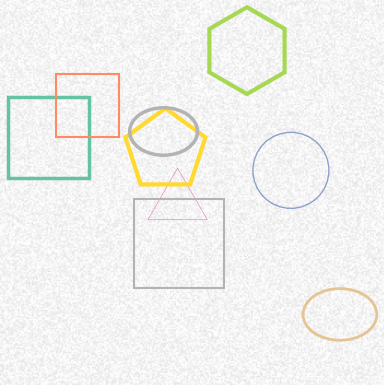[{"shape": "square", "thickness": 2.5, "radius": 0.52, "center": [0.125, 0.643]}, {"shape": "square", "thickness": 1.5, "radius": 0.41, "center": [0.228, 0.725]}, {"shape": "circle", "thickness": 1, "radius": 0.49, "center": [0.756, 0.558]}, {"shape": "triangle", "thickness": 0.5, "radius": 0.45, "center": [0.461, 0.474]}, {"shape": "hexagon", "thickness": 3, "radius": 0.56, "center": [0.642, 0.869]}, {"shape": "pentagon", "thickness": 3, "radius": 0.55, "center": [0.43, 0.609]}, {"shape": "oval", "thickness": 2, "radius": 0.48, "center": [0.883, 0.183]}, {"shape": "square", "thickness": 1.5, "radius": 0.58, "center": [0.465, 0.368]}, {"shape": "oval", "thickness": 2.5, "radius": 0.44, "center": [0.425, 0.658]}]